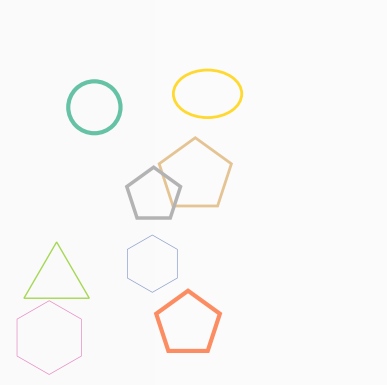[{"shape": "circle", "thickness": 3, "radius": 0.34, "center": [0.244, 0.721]}, {"shape": "pentagon", "thickness": 3, "radius": 0.43, "center": [0.485, 0.158]}, {"shape": "hexagon", "thickness": 0.5, "radius": 0.37, "center": [0.393, 0.315]}, {"shape": "hexagon", "thickness": 0.5, "radius": 0.48, "center": [0.127, 0.123]}, {"shape": "triangle", "thickness": 1, "radius": 0.49, "center": [0.146, 0.274]}, {"shape": "oval", "thickness": 2, "radius": 0.44, "center": [0.536, 0.756]}, {"shape": "pentagon", "thickness": 2, "radius": 0.49, "center": [0.504, 0.544]}, {"shape": "pentagon", "thickness": 2.5, "radius": 0.36, "center": [0.397, 0.493]}]